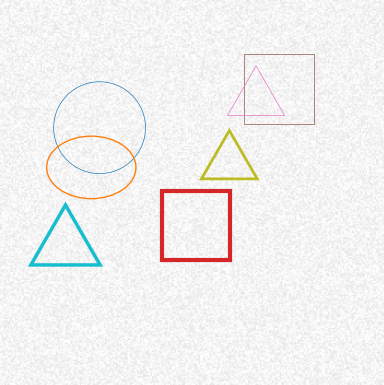[{"shape": "circle", "thickness": 0.5, "radius": 0.6, "center": [0.259, 0.668]}, {"shape": "oval", "thickness": 1, "radius": 0.58, "center": [0.237, 0.565]}, {"shape": "square", "thickness": 3, "radius": 0.44, "center": [0.509, 0.415]}, {"shape": "square", "thickness": 0.5, "radius": 0.45, "center": [0.724, 0.769]}, {"shape": "triangle", "thickness": 0.5, "radius": 0.43, "center": [0.665, 0.743]}, {"shape": "triangle", "thickness": 2, "radius": 0.42, "center": [0.596, 0.577]}, {"shape": "triangle", "thickness": 2.5, "radius": 0.52, "center": [0.17, 0.364]}]